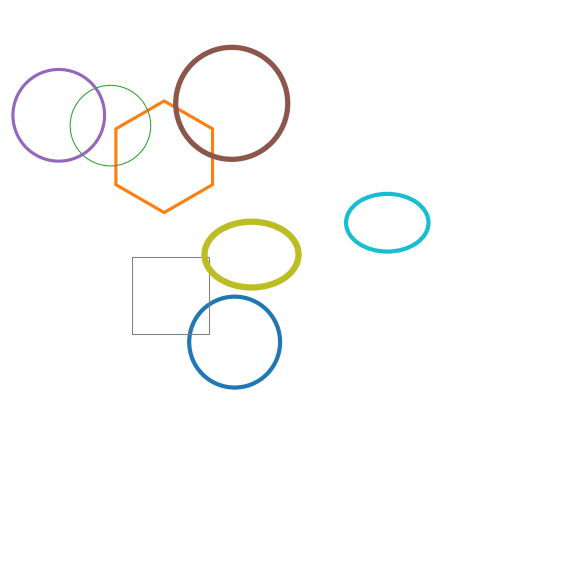[{"shape": "circle", "thickness": 2, "radius": 0.39, "center": [0.406, 0.407]}, {"shape": "hexagon", "thickness": 1.5, "radius": 0.48, "center": [0.284, 0.728]}, {"shape": "circle", "thickness": 0.5, "radius": 0.35, "center": [0.191, 0.782]}, {"shape": "circle", "thickness": 1.5, "radius": 0.4, "center": [0.102, 0.799]}, {"shape": "circle", "thickness": 2.5, "radius": 0.48, "center": [0.401, 0.82]}, {"shape": "square", "thickness": 0.5, "radius": 0.33, "center": [0.296, 0.488]}, {"shape": "oval", "thickness": 3, "radius": 0.41, "center": [0.436, 0.558]}, {"shape": "oval", "thickness": 2, "radius": 0.36, "center": [0.671, 0.613]}]